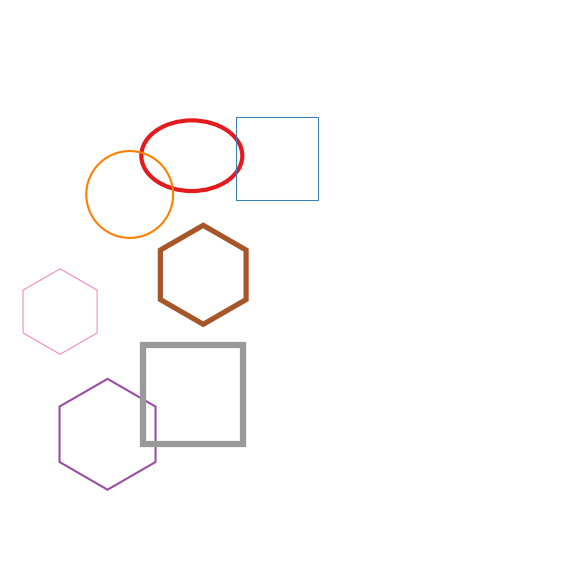[{"shape": "oval", "thickness": 2, "radius": 0.44, "center": [0.332, 0.729]}, {"shape": "square", "thickness": 0.5, "radius": 0.36, "center": [0.48, 0.725]}, {"shape": "hexagon", "thickness": 1, "radius": 0.48, "center": [0.186, 0.247]}, {"shape": "circle", "thickness": 1, "radius": 0.38, "center": [0.225, 0.662]}, {"shape": "hexagon", "thickness": 2.5, "radius": 0.43, "center": [0.352, 0.523]}, {"shape": "hexagon", "thickness": 0.5, "radius": 0.37, "center": [0.104, 0.46]}, {"shape": "square", "thickness": 3, "radius": 0.43, "center": [0.334, 0.316]}]